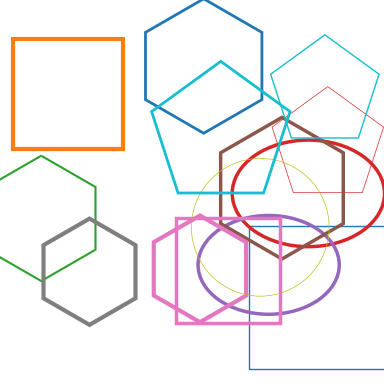[{"shape": "hexagon", "thickness": 2, "radius": 0.87, "center": [0.529, 0.829]}, {"shape": "square", "thickness": 1, "radius": 0.93, "center": [0.833, 0.228]}, {"shape": "square", "thickness": 3, "radius": 0.71, "center": [0.177, 0.756]}, {"shape": "hexagon", "thickness": 1.5, "radius": 0.81, "center": [0.107, 0.433]}, {"shape": "oval", "thickness": 2.5, "radius": 0.99, "center": [0.801, 0.498]}, {"shape": "pentagon", "thickness": 0.5, "radius": 0.76, "center": [0.851, 0.623]}, {"shape": "oval", "thickness": 2.5, "radius": 0.92, "center": [0.698, 0.312]}, {"shape": "hexagon", "thickness": 2.5, "radius": 0.92, "center": [0.732, 0.511]}, {"shape": "hexagon", "thickness": 3, "radius": 0.69, "center": [0.519, 0.302]}, {"shape": "square", "thickness": 2.5, "radius": 0.68, "center": [0.592, 0.297]}, {"shape": "hexagon", "thickness": 3, "radius": 0.69, "center": [0.232, 0.294]}, {"shape": "circle", "thickness": 0.5, "radius": 0.89, "center": [0.676, 0.41]}, {"shape": "pentagon", "thickness": 2, "radius": 0.95, "center": [0.574, 0.652]}, {"shape": "pentagon", "thickness": 1, "radius": 0.74, "center": [0.844, 0.761]}]